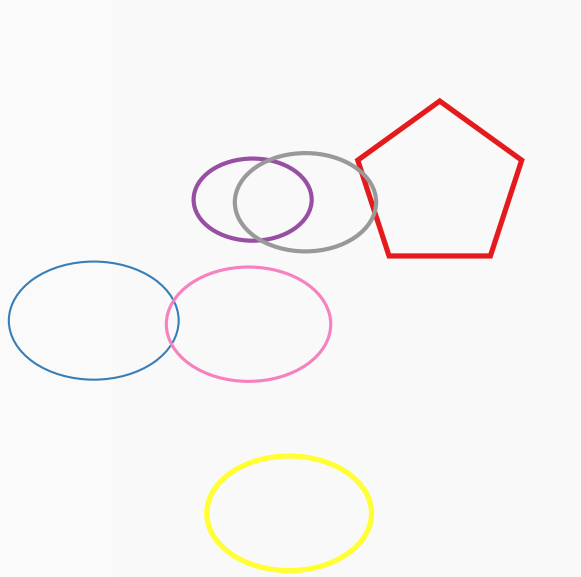[{"shape": "pentagon", "thickness": 2.5, "radius": 0.74, "center": [0.757, 0.676]}, {"shape": "oval", "thickness": 1, "radius": 0.73, "center": [0.161, 0.444]}, {"shape": "oval", "thickness": 2, "radius": 0.51, "center": [0.435, 0.653]}, {"shape": "oval", "thickness": 2.5, "radius": 0.71, "center": [0.497, 0.11]}, {"shape": "oval", "thickness": 1.5, "radius": 0.71, "center": [0.428, 0.438]}, {"shape": "oval", "thickness": 2, "radius": 0.61, "center": [0.526, 0.649]}]